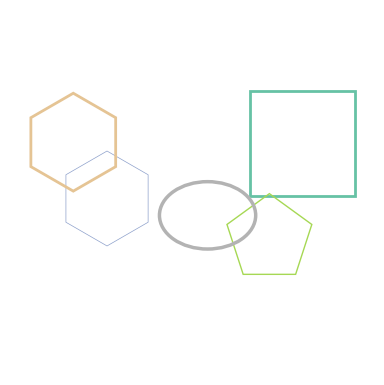[{"shape": "square", "thickness": 2, "radius": 0.68, "center": [0.785, 0.628]}, {"shape": "hexagon", "thickness": 0.5, "radius": 0.62, "center": [0.278, 0.484]}, {"shape": "pentagon", "thickness": 1, "radius": 0.58, "center": [0.7, 0.381]}, {"shape": "hexagon", "thickness": 2, "radius": 0.64, "center": [0.19, 0.631]}, {"shape": "oval", "thickness": 2.5, "radius": 0.63, "center": [0.539, 0.441]}]